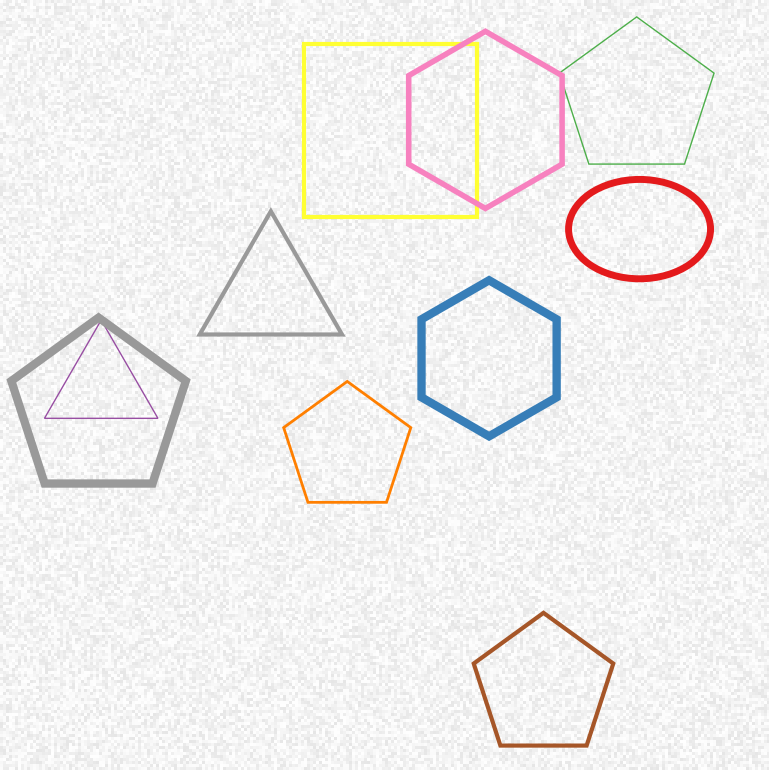[{"shape": "oval", "thickness": 2.5, "radius": 0.46, "center": [0.831, 0.702]}, {"shape": "hexagon", "thickness": 3, "radius": 0.51, "center": [0.635, 0.535]}, {"shape": "pentagon", "thickness": 0.5, "radius": 0.53, "center": [0.827, 0.872]}, {"shape": "triangle", "thickness": 0.5, "radius": 0.43, "center": [0.131, 0.499]}, {"shape": "pentagon", "thickness": 1, "radius": 0.43, "center": [0.451, 0.418]}, {"shape": "square", "thickness": 1.5, "radius": 0.56, "center": [0.507, 0.83]}, {"shape": "pentagon", "thickness": 1.5, "radius": 0.48, "center": [0.706, 0.109]}, {"shape": "hexagon", "thickness": 2, "radius": 0.58, "center": [0.63, 0.844]}, {"shape": "pentagon", "thickness": 3, "radius": 0.6, "center": [0.128, 0.468]}, {"shape": "triangle", "thickness": 1.5, "radius": 0.53, "center": [0.352, 0.619]}]